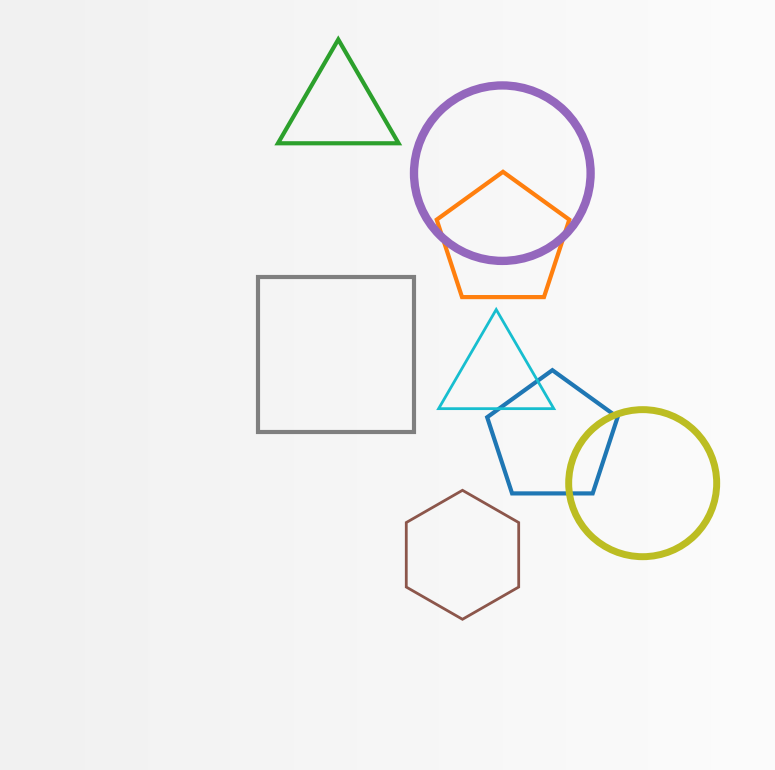[{"shape": "pentagon", "thickness": 1.5, "radius": 0.44, "center": [0.713, 0.431]}, {"shape": "pentagon", "thickness": 1.5, "radius": 0.45, "center": [0.649, 0.687]}, {"shape": "triangle", "thickness": 1.5, "radius": 0.45, "center": [0.436, 0.859]}, {"shape": "circle", "thickness": 3, "radius": 0.57, "center": [0.648, 0.775]}, {"shape": "hexagon", "thickness": 1, "radius": 0.42, "center": [0.597, 0.279]}, {"shape": "square", "thickness": 1.5, "radius": 0.51, "center": [0.433, 0.54]}, {"shape": "circle", "thickness": 2.5, "radius": 0.48, "center": [0.829, 0.373]}, {"shape": "triangle", "thickness": 1, "radius": 0.43, "center": [0.64, 0.512]}]